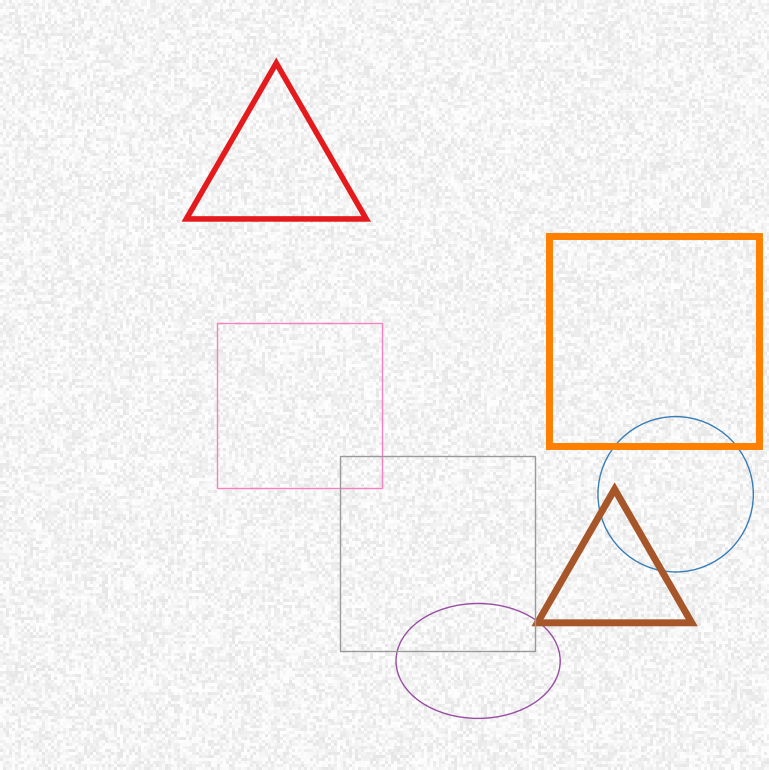[{"shape": "triangle", "thickness": 2, "radius": 0.67, "center": [0.359, 0.783]}, {"shape": "circle", "thickness": 0.5, "radius": 0.5, "center": [0.877, 0.358]}, {"shape": "oval", "thickness": 0.5, "radius": 0.53, "center": [0.621, 0.142]}, {"shape": "square", "thickness": 2.5, "radius": 0.68, "center": [0.849, 0.557]}, {"shape": "triangle", "thickness": 2.5, "radius": 0.58, "center": [0.798, 0.249]}, {"shape": "square", "thickness": 0.5, "radius": 0.54, "center": [0.389, 0.473]}, {"shape": "square", "thickness": 0.5, "radius": 0.63, "center": [0.568, 0.281]}]